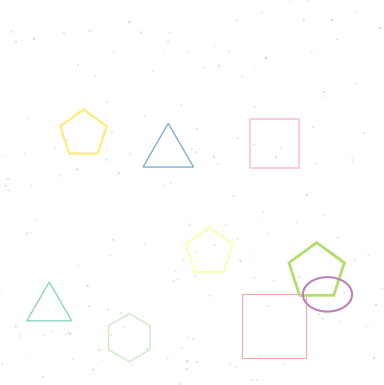[{"shape": "triangle", "thickness": 1, "radius": 0.34, "center": [0.128, 0.2]}, {"shape": "pentagon", "thickness": 1.5, "radius": 0.32, "center": [0.543, 0.346]}, {"shape": "square", "thickness": 0.5, "radius": 0.42, "center": [0.711, 0.154]}, {"shape": "triangle", "thickness": 1, "radius": 0.38, "center": [0.437, 0.604]}, {"shape": "pentagon", "thickness": 2, "radius": 0.38, "center": [0.822, 0.294]}, {"shape": "square", "thickness": 1.5, "radius": 0.32, "center": [0.714, 0.627]}, {"shape": "oval", "thickness": 1.5, "radius": 0.32, "center": [0.851, 0.235]}, {"shape": "hexagon", "thickness": 1, "radius": 0.31, "center": [0.336, 0.123]}, {"shape": "pentagon", "thickness": 1.5, "radius": 0.32, "center": [0.217, 0.652]}]